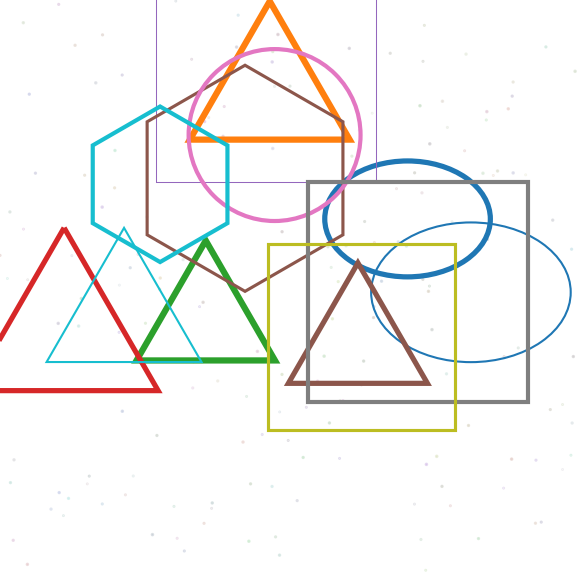[{"shape": "oval", "thickness": 2.5, "radius": 0.72, "center": [0.706, 0.62]}, {"shape": "oval", "thickness": 1, "radius": 0.86, "center": [0.815, 0.493]}, {"shape": "triangle", "thickness": 3, "radius": 0.8, "center": [0.467, 0.837]}, {"shape": "triangle", "thickness": 3, "radius": 0.69, "center": [0.356, 0.444]}, {"shape": "triangle", "thickness": 2.5, "radius": 0.94, "center": [0.111, 0.417]}, {"shape": "square", "thickness": 0.5, "radius": 0.95, "center": [0.461, 0.874]}, {"shape": "hexagon", "thickness": 1.5, "radius": 0.98, "center": [0.424, 0.69]}, {"shape": "triangle", "thickness": 2.5, "radius": 0.7, "center": [0.62, 0.405]}, {"shape": "circle", "thickness": 2, "radius": 0.74, "center": [0.475, 0.765]}, {"shape": "square", "thickness": 2, "radius": 0.95, "center": [0.724, 0.494]}, {"shape": "square", "thickness": 1.5, "radius": 0.81, "center": [0.625, 0.415]}, {"shape": "triangle", "thickness": 1, "radius": 0.77, "center": [0.215, 0.45]}, {"shape": "hexagon", "thickness": 2, "radius": 0.67, "center": [0.277, 0.68]}]